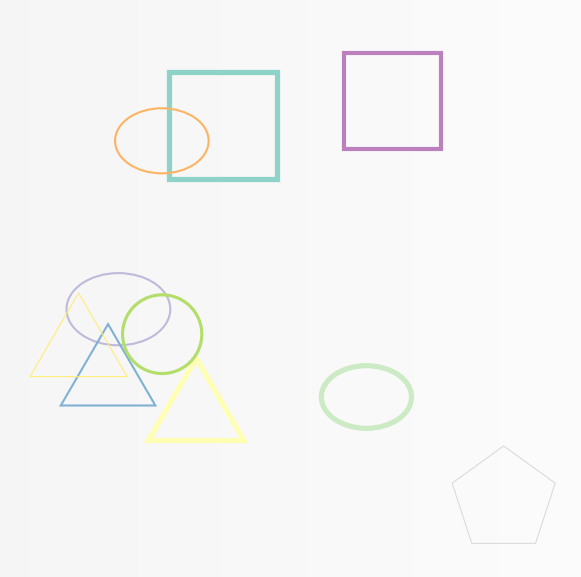[{"shape": "square", "thickness": 2.5, "radius": 0.46, "center": [0.384, 0.782]}, {"shape": "triangle", "thickness": 2.5, "radius": 0.48, "center": [0.338, 0.284]}, {"shape": "oval", "thickness": 1, "radius": 0.45, "center": [0.204, 0.464]}, {"shape": "triangle", "thickness": 1, "radius": 0.47, "center": [0.186, 0.344]}, {"shape": "oval", "thickness": 1, "radius": 0.4, "center": [0.278, 0.755]}, {"shape": "circle", "thickness": 1.5, "radius": 0.34, "center": [0.279, 0.42]}, {"shape": "pentagon", "thickness": 0.5, "radius": 0.47, "center": [0.867, 0.134]}, {"shape": "square", "thickness": 2, "radius": 0.42, "center": [0.676, 0.824]}, {"shape": "oval", "thickness": 2.5, "radius": 0.39, "center": [0.63, 0.312]}, {"shape": "triangle", "thickness": 0.5, "radius": 0.48, "center": [0.135, 0.395]}]